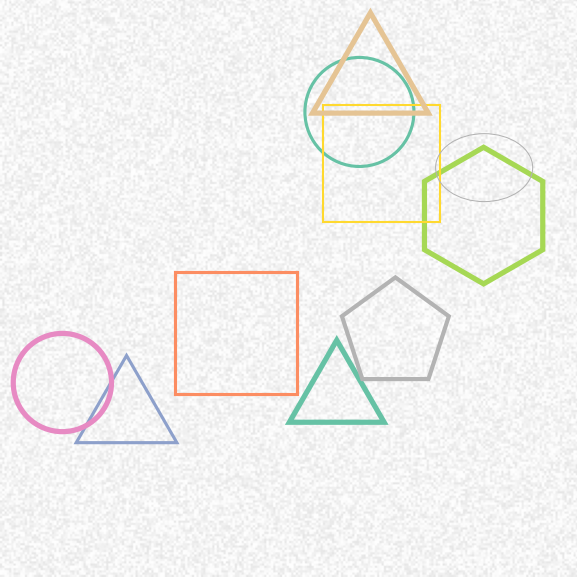[{"shape": "circle", "thickness": 1.5, "radius": 0.47, "center": [0.622, 0.805]}, {"shape": "triangle", "thickness": 2.5, "radius": 0.47, "center": [0.583, 0.315]}, {"shape": "square", "thickness": 1.5, "radius": 0.53, "center": [0.409, 0.422]}, {"shape": "triangle", "thickness": 1.5, "radius": 0.5, "center": [0.219, 0.283]}, {"shape": "circle", "thickness": 2.5, "radius": 0.43, "center": [0.108, 0.337]}, {"shape": "hexagon", "thickness": 2.5, "radius": 0.59, "center": [0.837, 0.626]}, {"shape": "square", "thickness": 1, "radius": 0.51, "center": [0.66, 0.715]}, {"shape": "triangle", "thickness": 2.5, "radius": 0.58, "center": [0.641, 0.861]}, {"shape": "pentagon", "thickness": 2, "radius": 0.49, "center": [0.685, 0.421]}, {"shape": "oval", "thickness": 0.5, "radius": 0.42, "center": [0.838, 0.709]}]